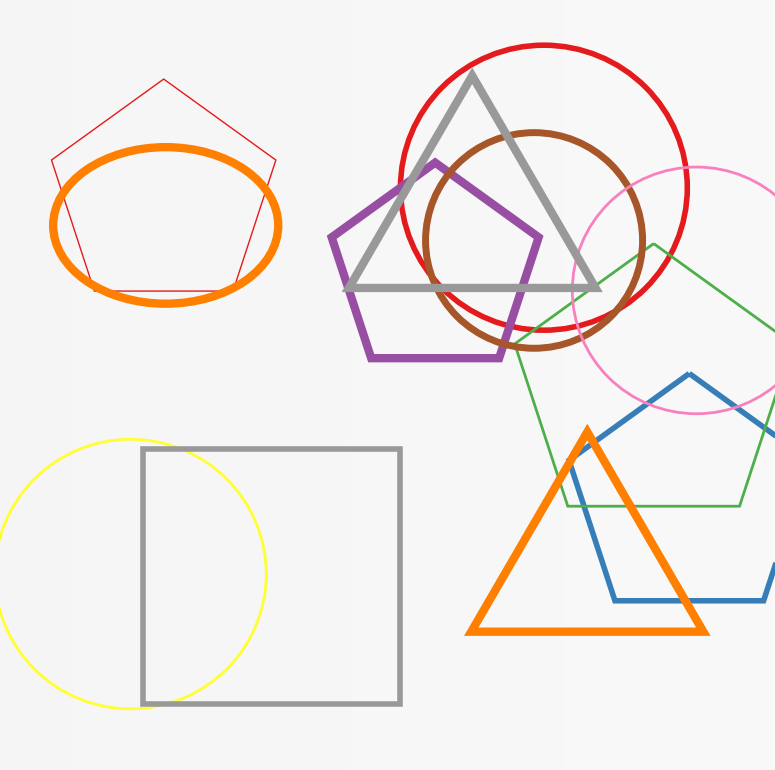[{"shape": "circle", "thickness": 2, "radius": 0.93, "center": [0.702, 0.756]}, {"shape": "pentagon", "thickness": 0.5, "radius": 0.76, "center": [0.211, 0.745]}, {"shape": "pentagon", "thickness": 2, "radius": 0.82, "center": [0.889, 0.352]}, {"shape": "pentagon", "thickness": 1, "radius": 0.94, "center": [0.843, 0.495]}, {"shape": "pentagon", "thickness": 3, "radius": 0.7, "center": [0.562, 0.648]}, {"shape": "oval", "thickness": 3, "radius": 0.73, "center": [0.214, 0.707]}, {"shape": "triangle", "thickness": 3, "radius": 0.86, "center": [0.758, 0.266]}, {"shape": "circle", "thickness": 1, "radius": 0.88, "center": [0.168, 0.255]}, {"shape": "circle", "thickness": 2.5, "radius": 0.7, "center": [0.689, 0.688]}, {"shape": "circle", "thickness": 1, "radius": 0.8, "center": [0.899, 0.623]}, {"shape": "triangle", "thickness": 3, "radius": 0.92, "center": [0.609, 0.718]}, {"shape": "square", "thickness": 2, "radius": 0.83, "center": [0.35, 0.251]}]